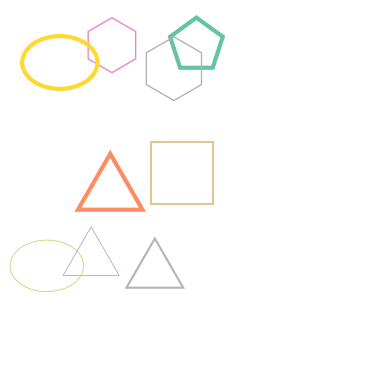[{"shape": "pentagon", "thickness": 3, "radius": 0.36, "center": [0.51, 0.882]}, {"shape": "triangle", "thickness": 3, "radius": 0.48, "center": [0.286, 0.504]}, {"shape": "triangle", "thickness": 0.5, "radius": 0.42, "center": [0.237, 0.327]}, {"shape": "hexagon", "thickness": 1, "radius": 0.36, "center": [0.291, 0.883]}, {"shape": "oval", "thickness": 0.5, "radius": 0.48, "center": [0.122, 0.309]}, {"shape": "oval", "thickness": 3, "radius": 0.49, "center": [0.155, 0.838]}, {"shape": "square", "thickness": 1.5, "radius": 0.4, "center": [0.472, 0.55]}, {"shape": "hexagon", "thickness": 1, "radius": 0.41, "center": [0.452, 0.822]}, {"shape": "triangle", "thickness": 1.5, "radius": 0.43, "center": [0.402, 0.295]}]